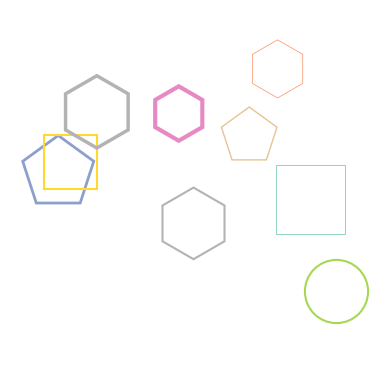[{"shape": "square", "thickness": 0.5, "radius": 0.45, "center": [0.806, 0.482]}, {"shape": "hexagon", "thickness": 0.5, "radius": 0.38, "center": [0.721, 0.821]}, {"shape": "pentagon", "thickness": 2, "radius": 0.48, "center": [0.151, 0.551]}, {"shape": "hexagon", "thickness": 3, "radius": 0.35, "center": [0.464, 0.705]}, {"shape": "circle", "thickness": 1.5, "radius": 0.41, "center": [0.874, 0.243]}, {"shape": "square", "thickness": 1.5, "radius": 0.35, "center": [0.182, 0.579]}, {"shape": "pentagon", "thickness": 1, "radius": 0.38, "center": [0.647, 0.646]}, {"shape": "hexagon", "thickness": 2.5, "radius": 0.47, "center": [0.252, 0.709]}, {"shape": "hexagon", "thickness": 1.5, "radius": 0.46, "center": [0.503, 0.42]}]